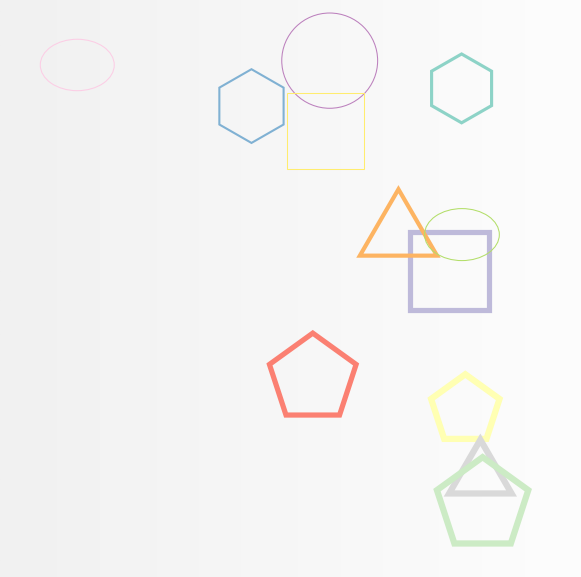[{"shape": "hexagon", "thickness": 1.5, "radius": 0.3, "center": [0.794, 0.846]}, {"shape": "pentagon", "thickness": 3, "radius": 0.31, "center": [0.801, 0.289]}, {"shape": "square", "thickness": 2.5, "radius": 0.34, "center": [0.773, 0.53]}, {"shape": "pentagon", "thickness": 2.5, "radius": 0.39, "center": [0.538, 0.344]}, {"shape": "hexagon", "thickness": 1, "radius": 0.32, "center": [0.433, 0.815]}, {"shape": "triangle", "thickness": 2, "radius": 0.38, "center": [0.685, 0.595]}, {"shape": "oval", "thickness": 0.5, "radius": 0.32, "center": [0.795, 0.593]}, {"shape": "oval", "thickness": 0.5, "radius": 0.32, "center": [0.133, 0.887]}, {"shape": "triangle", "thickness": 3, "radius": 0.31, "center": [0.826, 0.176]}, {"shape": "circle", "thickness": 0.5, "radius": 0.41, "center": [0.567, 0.894]}, {"shape": "pentagon", "thickness": 3, "radius": 0.41, "center": [0.83, 0.125]}, {"shape": "square", "thickness": 0.5, "radius": 0.33, "center": [0.56, 0.772]}]